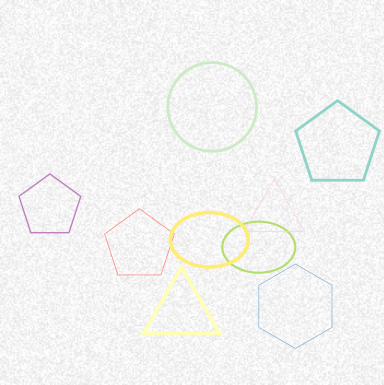[{"shape": "pentagon", "thickness": 2, "radius": 0.57, "center": [0.877, 0.624]}, {"shape": "triangle", "thickness": 2.5, "radius": 0.57, "center": [0.471, 0.192]}, {"shape": "pentagon", "thickness": 0.5, "radius": 0.48, "center": [0.362, 0.363]}, {"shape": "hexagon", "thickness": 0.5, "radius": 0.55, "center": [0.767, 0.204]}, {"shape": "oval", "thickness": 1.5, "radius": 0.47, "center": [0.672, 0.358]}, {"shape": "triangle", "thickness": 0.5, "radius": 0.45, "center": [0.713, 0.444]}, {"shape": "pentagon", "thickness": 1, "radius": 0.42, "center": [0.13, 0.464]}, {"shape": "circle", "thickness": 2, "radius": 0.58, "center": [0.551, 0.722]}, {"shape": "oval", "thickness": 2.5, "radius": 0.51, "center": [0.544, 0.377]}]